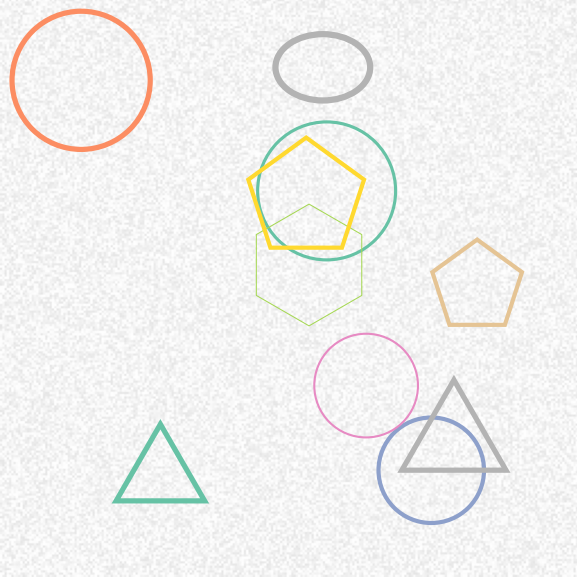[{"shape": "triangle", "thickness": 2.5, "radius": 0.44, "center": [0.278, 0.176]}, {"shape": "circle", "thickness": 1.5, "radius": 0.6, "center": [0.566, 0.669]}, {"shape": "circle", "thickness": 2.5, "radius": 0.6, "center": [0.14, 0.86]}, {"shape": "circle", "thickness": 2, "radius": 0.46, "center": [0.747, 0.185]}, {"shape": "circle", "thickness": 1, "radius": 0.45, "center": [0.634, 0.331]}, {"shape": "hexagon", "thickness": 0.5, "radius": 0.53, "center": [0.535, 0.54]}, {"shape": "pentagon", "thickness": 2, "radius": 0.53, "center": [0.53, 0.656]}, {"shape": "pentagon", "thickness": 2, "radius": 0.41, "center": [0.826, 0.503]}, {"shape": "oval", "thickness": 3, "radius": 0.41, "center": [0.559, 0.883]}, {"shape": "triangle", "thickness": 2.5, "radius": 0.52, "center": [0.786, 0.237]}]